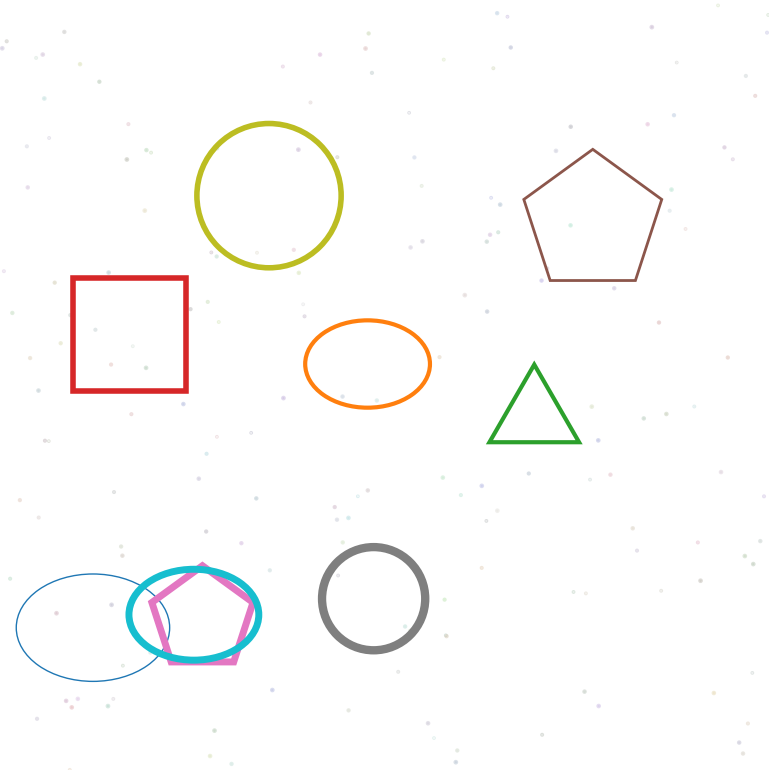[{"shape": "oval", "thickness": 0.5, "radius": 0.5, "center": [0.121, 0.185]}, {"shape": "oval", "thickness": 1.5, "radius": 0.41, "center": [0.477, 0.527]}, {"shape": "triangle", "thickness": 1.5, "radius": 0.34, "center": [0.694, 0.459]}, {"shape": "square", "thickness": 2, "radius": 0.37, "center": [0.169, 0.565]}, {"shape": "pentagon", "thickness": 1, "radius": 0.47, "center": [0.77, 0.712]}, {"shape": "pentagon", "thickness": 2.5, "radius": 0.35, "center": [0.263, 0.196]}, {"shape": "circle", "thickness": 3, "radius": 0.34, "center": [0.485, 0.222]}, {"shape": "circle", "thickness": 2, "radius": 0.47, "center": [0.349, 0.746]}, {"shape": "oval", "thickness": 2.5, "radius": 0.42, "center": [0.252, 0.202]}]